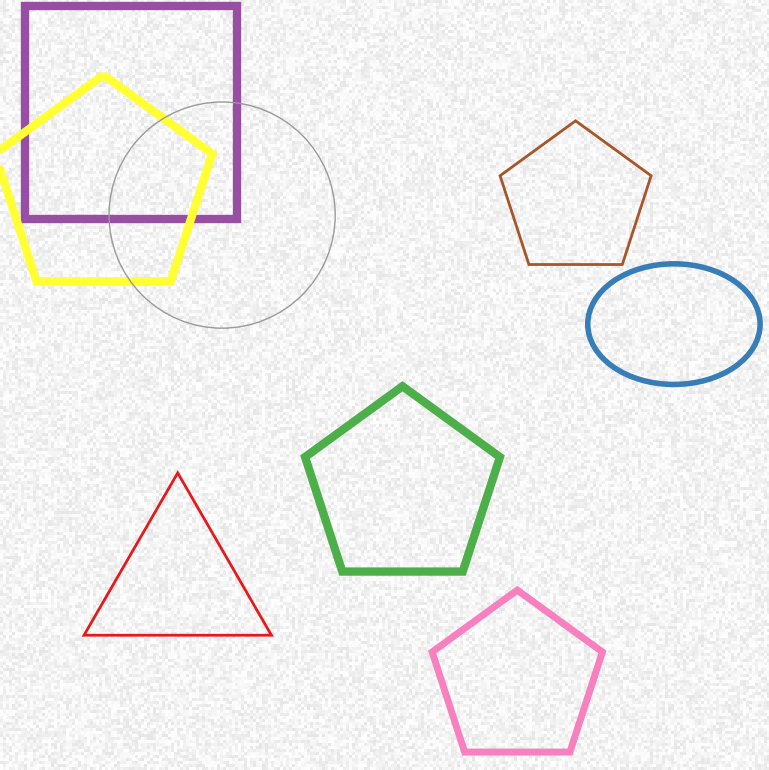[{"shape": "triangle", "thickness": 1, "radius": 0.7, "center": [0.231, 0.245]}, {"shape": "oval", "thickness": 2, "radius": 0.56, "center": [0.875, 0.579]}, {"shape": "pentagon", "thickness": 3, "radius": 0.67, "center": [0.523, 0.365]}, {"shape": "square", "thickness": 3, "radius": 0.69, "center": [0.17, 0.854]}, {"shape": "pentagon", "thickness": 3, "radius": 0.74, "center": [0.135, 0.754]}, {"shape": "pentagon", "thickness": 1, "radius": 0.52, "center": [0.748, 0.74]}, {"shape": "pentagon", "thickness": 2.5, "radius": 0.58, "center": [0.672, 0.117]}, {"shape": "circle", "thickness": 0.5, "radius": 0.73, "center": [0.288, 0.721]}]